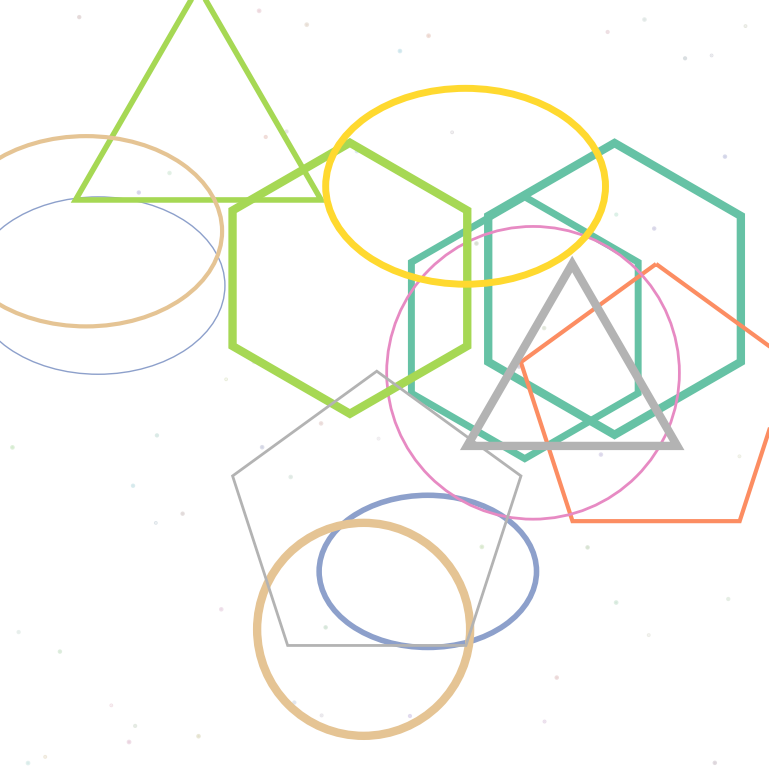[{"shape": "hexagon", "thickness": 2.5, "radius": 0.85, "center": [0.682, 0.574]}, {"shape": "hexagon", "thickness": 3, "radius": 0.95, "center": [0.798, 0.625]}, {"shape": "pentagon", "thickness": 1.5, "radius": 0.92, "center": [0.852, 0.473]}, {"shape": "oval", "thickness": 0.5, "radius": 0.82, "center": [0.128, 0.629]}, {"shape": "oval", "thickness": 2, "radius": 0.71, "center": [0.556, 0.258]}, {"shape": "circle", "thickness": 1, "radius": 0.95, "center": [0.692, 0.516]}, {"shape": "triangle", "thickness": 2, "radius": 0.92, "center": [0.258, 0.832]}, {"shape": "hexagon", "thickness": 3, "radius": 0.88, "center": [0.454, 0.639]}, {"shape": "oval", "thickness": 2.5, "radius": 0.91, "center": [0.605, 0.758]}, {"shape": "oval", "thickness": 1.5, "radius": 0.88, "center": [0.112, 0.7]}, {"shape": "circle", "thickness": 3, "radius": 0.69, "center": [0.472, 0.183]}, {"shape": "triangle", "thickness": 3, "radius": 0.79, "center": [0.743, 0.5]}, {"shape": "pentagon", "thickness": 1, "radius": 0.98, "center": [0.489, 0.321]}]